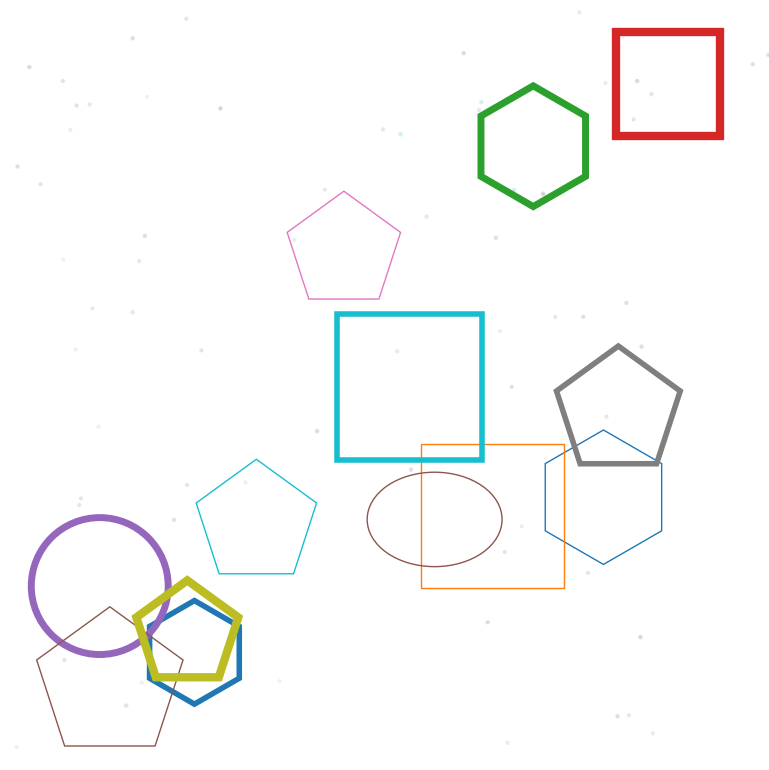[{"shape": "hexagon", "thickness": 0.5, "radius": 0.44, "center": [0.784, 0.354]}, {"shape": "hexagon", "thickness": 2, "radius": 0.34, "center": [0.253, 0.153]}, {"shape": "square", "thickness": 0.5, "radius": 0.46, "center": [0.64, 0.33]}, {"shape": "hexagon", "thickness": 2.5, "radius": 0.39, "center": [0.693, 0.81]}, {"shape": "square", "thickness": 3, "radius": 0.34, "center": [0.868, 0.891]}, {"shape": "circle", "thickness": 2.5, "radius": 0.44, "center": [0.13, 0.239]}, {"shape": "pentagon", "thickness": 0.5, "radius": 0.5, "center": [0.143, 0.112]}, {"shape": "oval", "thickness": 0.5, "radius": 0.44, "center": [0.564, 0.325]}, {"shape": "pentagon", "thickness": 0.5, "radius": 0.39, "center": [0.447, 0.674]}, {"shape": "pentagon", "thickness": 2, "radius": 0.42, "center": [0.803, 0.466]}, {"shape": "pentagon", "thickness": 3, "radius": 0.35, "center": [0.243, 0.177]}, {"shape": "square", "thickness": 2, "radius": 0.47, "center": [0.532, 0.497]}, {"shape": "pentagon", "thickness": 0.5, "radius": 0.41, "center": [0.333, 0.321]}]